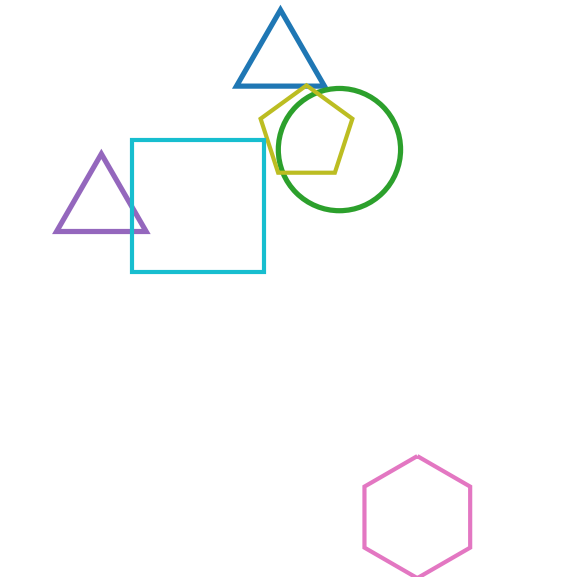[{"shape": "triangle", "thickness": 2.5, "radius": 0.44, "center": [0.486, 0.894]}, {"shape": "circle", "thickness": 2.5, "radius": 0.53, "center": [0.588, 0.74]}, {"shape": "triangle", "thickness": 2.5, "radius": 0.45, "center": [0.176, 0.643]}, {"shape": "hexagon", "thickness": 2, "radius": 0.53, "center": [0.723, 0.104]}, {"shape": "pentagon", "thickness": 2, "radius": 0.42, "center": [0.531, 0.768]}, {"shape": "square", "thickness": 2, "radius": 0.57, "center": [0.343, 0.643]}]